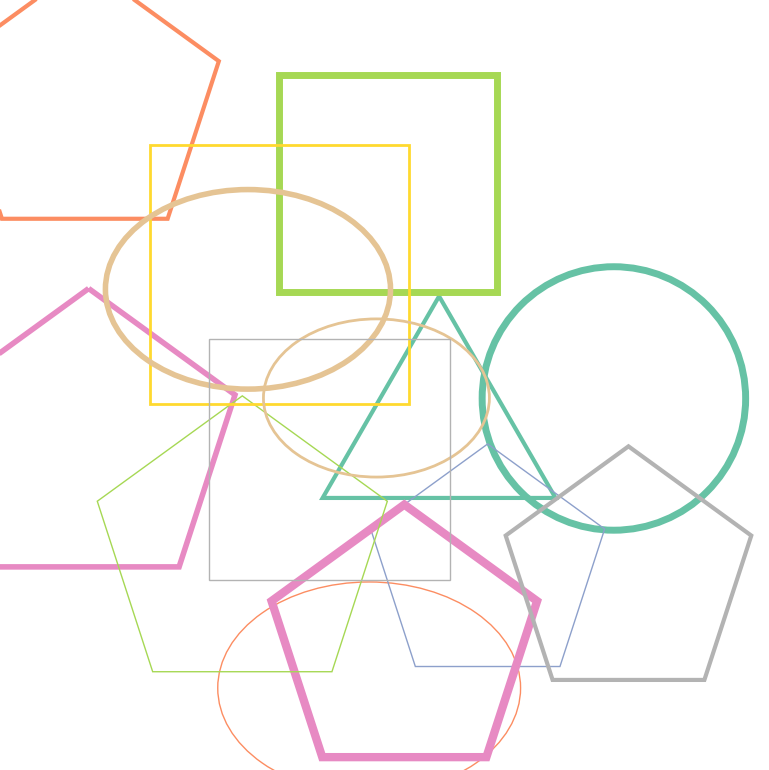[{"shape": "circle", "thickness": 2.5, "radius": 0.86, "center": [0.797, 0.483]}, {"shape": "triangle", "thickness": 1.5, "radius": 0.87, "center": [0.57, 0.441]}, {"shape": "pentagon", "thickness": 1.5, "radius": 0.92, "center": [0.11, 0.864]}, {"shape": "oval", "thickness": 0.5, "radius": 0.98, "center": [0.479, 0.107]}, {"shape": "pentagon", "thickness": 0.5, "radius": 0.8, "center": [0.633, 0.264]}, {"shape": "pentagon", "thickness": 2, "radius": 1.0, "center": [0.115, 0.425]}, {"shape": "pentagon", "thickness": 3, "radius": 0.91, "center": [0.525, 0.163]}, {"shape": "pentagon", "thickness": 0.5, "radius": 0.99, "center": [0.315, 0.288]}, {"shape": "square", "thickness": 2.5, "radius": 0.7, "center": [0.504, 0.762]}, {"shape": "square", "thickness": 1, "radius": 0.84, "center": [0.363, 0.644]}, {"shape": "oval", "thickness": 1, "radius": 0.73, "center": [0.489, 0.483]}, {"shape": "oval", "thickness": 2, "radius": 0.93, "center": [0.322, 0.624]}, {"shape": "pentagon", "thickness": 1.5, "radius": 0.84, "center": [0.816, 0.253]}, {"shape": "square", "thickness": 0.5, "radius": 0.78, "center": [0.428, 0.403]}]